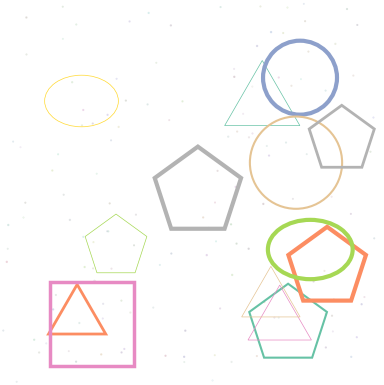[{"shape": "pentagon", "thickness": 1.5, "radius": 0.53, "center": [0.748, 0.157]}, {"shape": "triangle", "thickness": 0.5, "radius": 0.56, "center": [0.681, 0.73]}, {"shape": "pentagon", "thickness": 3, "radius": 0.53, "center": [0.85, 0.305]}, {"shape": "triangle", "thickness": 2, "radius": 0.43, "center": [0.2, 0.175]}, {"shape": "circle", "thickness": 3, "radius": 0.48, "center": [0.779, 0.798]}, {"shape": "square", "thickness": 2.5, "radius": 0.55, "center": [0.239, 0.159]}, {"shape": "triangle", "thickness": 0.5, "radius": 0.48, "center": [0.727, 0.164]}, {"shape": "pentagon", "thickness": 0.5, "radius": 0.42, "center": [0.301, 0.36]}, {"shape": "oval", "thickness": 3, "radius": 0.55, "center": [0.806, 0.352]}, {"shape": "oval", "thickness": 0.5, "radius": 0.48, "center": [0.212, 0.738]}, {"shape": "circle", "thickness": 1.5, "radius": 0.6, "center": [0.769, 0.577]}, {"shape": "triangle", "thickness": 0.5, "radius": 0.44, "center": [0.704, 0.221]}, {"shape": "pentagon", "thickness": 2, "radius": 0.44, "center": [0.888, 0.638]}, {"shape": "pentagon", "thickness": 3, "radius": 0.59, "center": [0.514, 0.501]}]